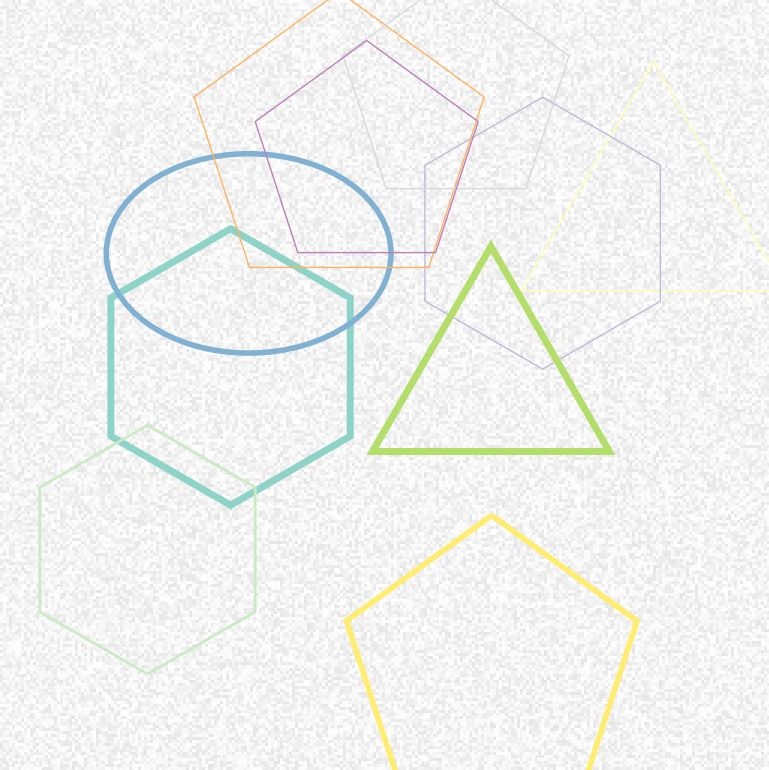[{"shape": "hexagon", "thickness": 2.5, "radius": 0.9, "center": [0.299, 0.523]}, {"shape": "triangle", "thickness": 0.5, "radius": 0.99, "center": [0.849, 0.722]}, {"shape": "hexagon", "thickness": 0.5, "radius": 0.88, "center": [0.705, 0.697]}, {"shape": "oval", "thickness": 2, "radius": 0.92, "center": [0.323, 0.671]}, {"shape": "pentagon", "thickness": 0.5, "radius": 0.99, "center": [0.44, 0.813]}, {"shape": "triangle", "thickness": 2.5, "radius": 0.89, "center": [0.638, 0.502]}, {"shape": "pentagon", "thickness": 0.5, "radius": 0.77, "center": [0.592, 0.88]}, {"shape": "pentagon", "thickness": 0.5, "radius": 0.76, "center": [0.476, 0.795]}, {"shape": "hexagon", "thickness": 1, "radius": 0.81, "center": [0.192, 0.286]}, {"shape": "pentagon", "thickness": 2, "radius": 0.99, "center": [0.639, 0.132]}]